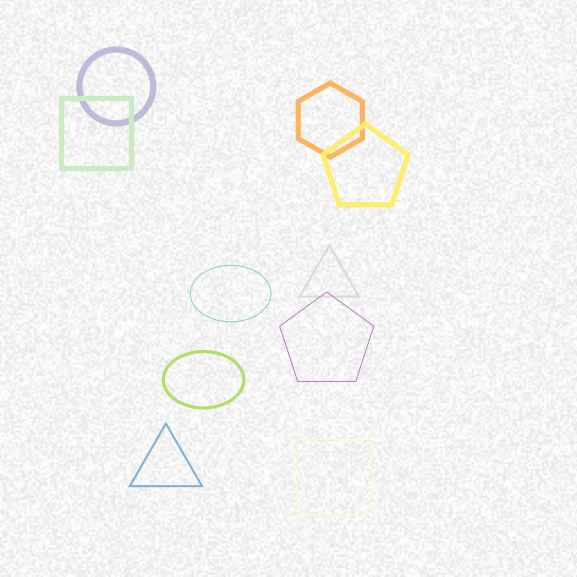[{"shape": "oval", "thickness": 0.5, "radius": 0.35, "center": [0.399, 0.491]}, {"shape": "square", "thickness": 0.5, "radius": 0.33, "center": [0.58, 0.175]}, {"shape": "circle", "thickness": 3, "radius": 0.32, "center": [0.201, 0.849]}, {"shape": "triangle", "thickness": 1, "radius": 0.36, "center": [0.287, 0.193]}, {"shape": "hexagon", "thickness": 2.5, "radius": 0.32, "center": [0.572, 0.791]}, {"shape": "oval", "thickness": 1.5, "radius": 0.35, "center": [0.353, 0.342]}, {"shape": "triangle", "thickness": 1, "radius": 0.3, "center": [0.57, 0.515]}, {"shape": "pentagon", "thickness": 0.5, "radius": 0.43, "center": [0.566, 0.408]}, {"shape": "square", "thickness": 2.5, "radius": 0.3, "center": [0.166, 0.769]}, {"shape": "pentagon", "thickness": 2.5, "radius": 0.39, "center": [0.633, 0.707]}]